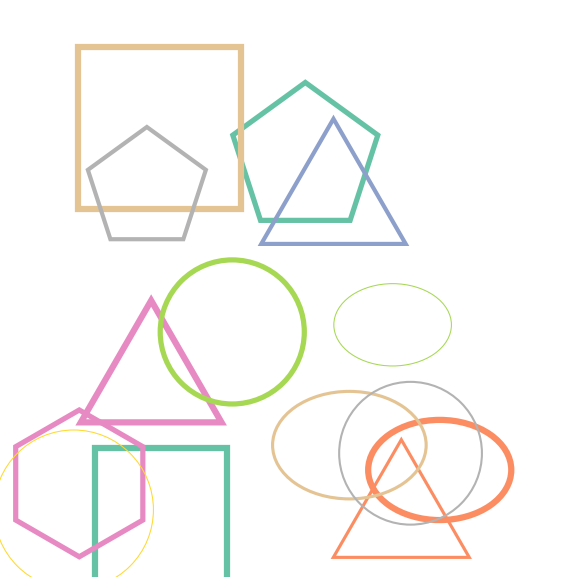[{"shape": "square", "thickness": 3, "radius": 0.57, "center": [0.279, 0.108]}, {"shape": "pentagon", "thickness": 2.5, "radius": 0.66, "center": [0.529, 0.724]}, {"shape": "triangle", "thickness": 1.5, "radius": 0.68, "center": [0.695, 0.102]}, {"shape": "oval", "thickness": 3, "radius": 0.62, "center": [0.761, 0.185]}, {"shape": "triangle", "thickness": 2, "radius": 0.72, "center": [0.577, 0.649]}, {"shape": "triangle", "thickness": 3, "radius": 0.7, "center": [0.262, 0.338]}, {"shape": "hexagon", "thickness": 2.5, "radius": 0.64, "center": [0.137, 0.162]}, {"shape": "oval", "thickness": 0.5, "radius": 0.51, "center": [0.68, 0.437]}, {"shape": "circle", "thickness": 2.5, "radius": 0.62, "center": [0.402, 0.424]}, {"shape": "circle", "thickness": 0.5, "radius": 0.69, "center": [0.128, 0.117]}, {"shape": "oval", "thickness": 1.5, "radius": 0.66, "center": [0.605, 0.228]}, {"shape": "square", "thickness": 3, "radius": 0.7, "center": [0.276, 0.777]}, {"shape": "circle", "thickness": 1, "radius": 0.62, "center": [0.711, 0.214]}, {"shape": "pentagon", "thickness": 2, "radius": 0.54, "center": [0.254, 0.672]}]